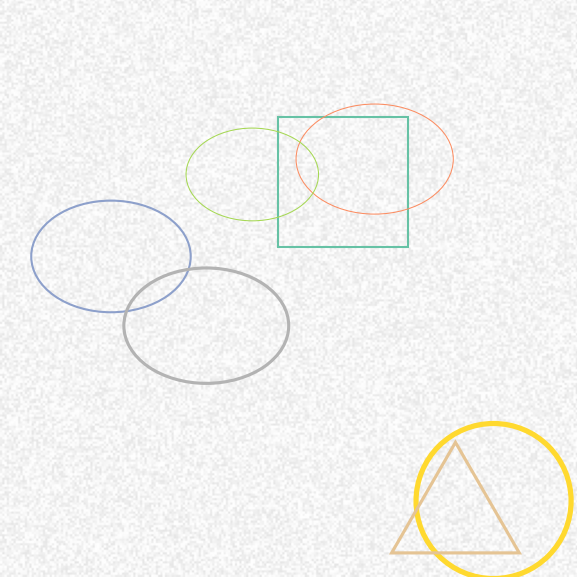[{"shape": "square", "thickness": 1, "radius": 0.56, "center": [0.594, 0.684]}, {"shape": "oval", "thickness": 0.5, "radius": 0.68, "center": [0.649, 0.724]}, {"shape": "oval", "thickness": 1, "radius": 0.69, "center": [0.192, 0.555]}, {"shape": "oval", "thickness": 0.5, "radius": 0.57, "center": [0.437, 0.697]}, {"shape": "circle", "thickness": 2.5, "radius": 0.67, "center": [0.855, 0.132]}, {"shape": "triangle", "thickness": 1.5, "radius": 0.64, "center": [0.789, 0.106]}, {"shape": "oval", "thickness": 1.5, "radius": 0.71, "center": [0.357, 0.435]}]